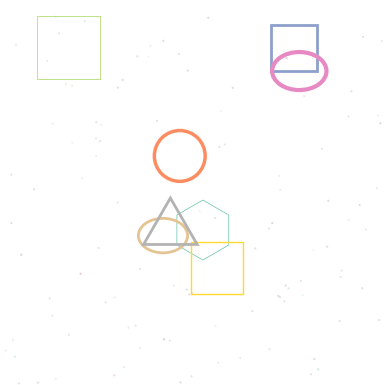[{"shape": "hexagon", "thickness": 0.5, "radius": 0.39, "center": [0.527, 0.403]}, {"shape": "circle", "thickness": 2.5, "radius": 0.33, "center": [0.467, 0.595]}, {"shape": "square", "thickness": 2, "radius": 0.3, "center": [0.763, 0.875]}, {"shape": "oval", "thickness": 3, "radius": 0.35, "center": [0.777, 0.815]}, {"shape": "square", "thickness": 0.5, "radius": 0.41, "center": [0.179, 0.876]}, {"shape": "square", "thickness": 1, "radius": 0.34, "center": [0.563, 0.303]}, {"shape": "oval", "thickness": 2, "radius": 0.32, "center": [0.423, 0.388]}, {"shape": "triangle", "thickness": 2, "radius": 0.4, "center": [0.443, 0.405]}]